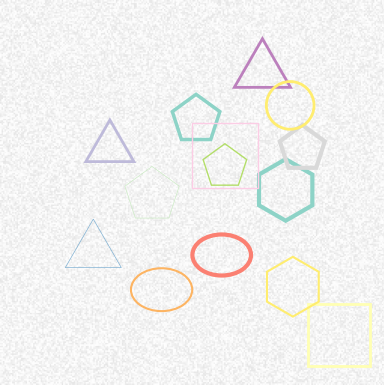[{"shape": "hexagon", "thickness": 3, "radius": 0.4, "center": [0.742, 0.507]}, {"shape": "pentagon", "thickness": 2.5, "radius": 0.32, "center": [0.509, 0.69]}, {"shape": "square", "thickness": 2, "radius": 0.4, "center": [0.881, 0.131]}, {"shape": "triangle", "thickness": 2, "radius": 0.36, "center": [0.285, 0.616]}, {"shape": "oval", "thickness": 3, "radius": 0.38, "center": [0.576, 0.338]}, {"shape": "triangle", "thickness": 0.5, "radius": 0.42, "center": [0.242, 0.347]}, {"shape": "oval", "thickness": 1.5, "radius": 0.4, "center": [0.42, 0.248]}, {"shape": "pentagon", "thickness": 1, "radius": 0.3, "center": [0.584, 0.567]}, {"shape": "square", "thickness": 1, "radius": 0.42, "center": [0.584, 0.597]}, {"shape": "pentagon", "thickness": 3, "radius": 0.31, "center": [0.785, 0.614]}, {"shape": "triangle", "thickness": 2, "radius": 0.42, "center": [0.682, 0.815]}, {"shape": "pentagon", "thickness": 0.5, "radius": 0.37, "center": [0.395, 0.494]}, {"shape": "hexagon", "thickness": 1.5, "radius": 0.39, "center": [0.761, 0.255]}, {"shape": "circle", "thickness": 2, "radius": 0.31, "center": [0.754, 0.726]}]